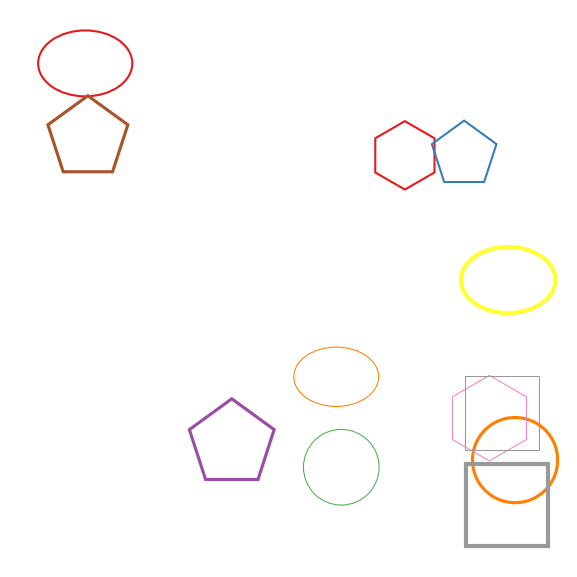[{"shape": "hexagon", "thickness": 1, "radius": 0.3, "center": [0.701, 0.73]}, {"shape": "oval", "thickness": 1, "radius": 0.41, "center": [0.148, 0.889]}, {"shape": "pentagon", "thickness": 1, "radius": 0.29, "center": [0.804, 0.731]}, {"shape": "circle", "thickness": 0.5, "radius": 0.33, "center": [0.591, 0.19]}, {"shape": "pentagon", "thickness": 1.5, "radius": 0.39, "center": [0.401, 0.231]}, {"shape": "circle", "thickness": 1.5, "radius": 0.37, "center": [0.892, 0.202]}, {"shape": "oval", "thickness": 0.5, "radius": 0.37, "center": [0.582, 0.347]}, {"shape": "oval", "thickness": 2, "radius": 0.41, "center": [0.88, 0.514]}, {"shape": "pentagon", "thickness": 1.5, "radius": 0.36, "center": [0.152, 0.761]}, {"shape": "hexagon", "thickness": 0.5, "radius": 0.37, "center": [0.847, 0.275]}, {"shape": "square", "thickness": 2, "radius": 0.35, "center": [0.878, 0.124]}, {"shape": "square", "thickness": 0.5, "radius": 0.32, "center": [0.87, 0.284]}]